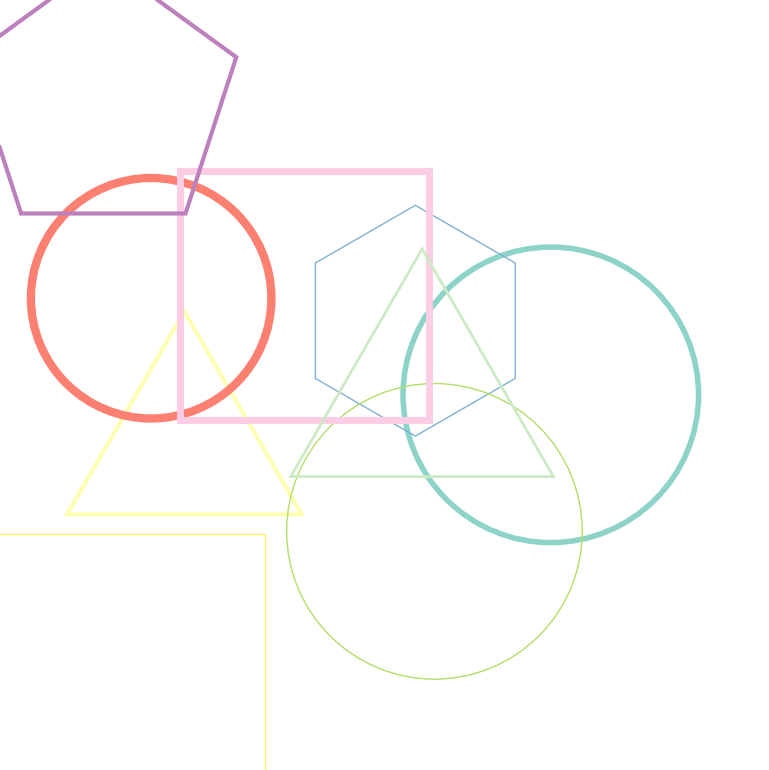[{"shape": "circle", "thickness": 2, "radius": 0.96, "center": [0.715, 0.487]}, {"shape": "triangle", "thickness": 1.5, "radius": 0.88, "center": [0.239, 0.42]}, {"shape": "circle", "thickness": 3, "radius": 0.78, "center": [0.196, 0.613]}, {"shape": "hexagon", "thickness": 0.5, "radius": 0.75, "center": [0.539, 0.583]}, {"shape": "circle", "thickness": 0.5, "radius": 0.96, "center": [0.564, 0.31]}, {"shape": "square", "thickness": 2.5, "radius": 0.81, "center": [0.395, 0.616]}, {"shape": "pentagon", "thickness": 1.5, "radius": 0.91, "center": [0.134, 0.87]}, {"shape": "triangle", "thickness": 1, "radius": 0.99, "center": [0.548, 0.48]}, {"shape": "square", "thickness": 0.5, "radius": 0.95, "center": [0.154, 0.115]}]